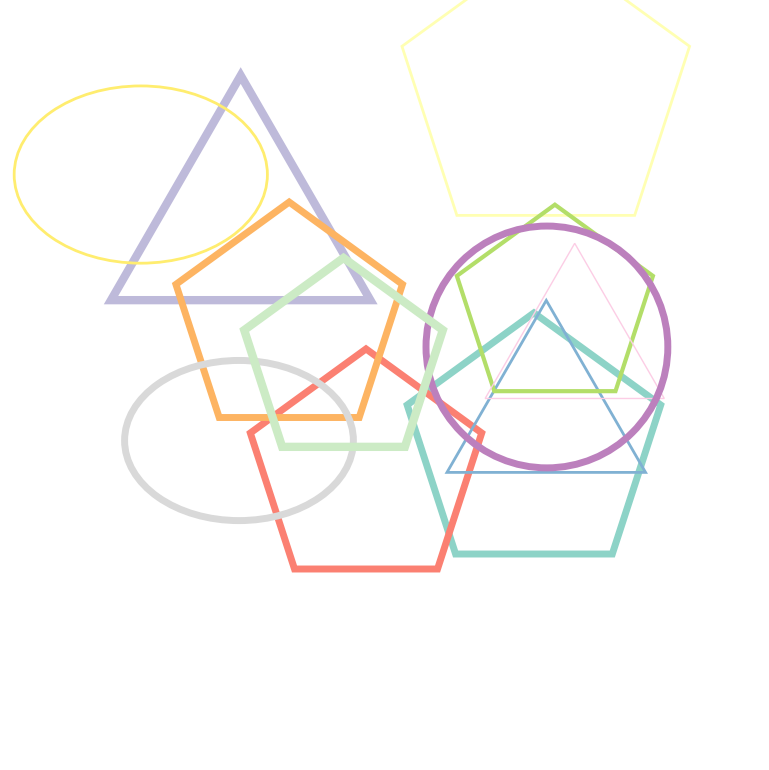[{"shape": "pentagon", "thickness": 2.5, "radius": 0.87, "center": [0.693, 0.421]}, {"shape": "pentagon", "thickness": 1, "radius": 0.98, "center": [0.709, 0.879]}, {"shape": "triangle", "thickness": 3, "radius": 0.97, "center": [0.313, 0.707]}, {"shape": "pentagon", "thickness": 2.5, "radius": 0.79, "center": [0.475, 0.389]}, {"shape": "triangle", "thickness": 1, "radius": 0.74, "center": [0.709, 0.461]}, {"shape": "pentagon", "thickness": 2.5, "radius": 0.77, "center": [0.376, 0.583]}, {"shape": "pentagon", "thickness": 1.5, "radius": 0.67, "center": [0.721, 0.6]}, {"shape": "triangle", "thickness": 0.5, "radius": 0.67, "center": [0.746, 0.55]}, {"shape": "oval", "thickness": 2.5, "radius": 0.74, "center": [0.31, 0.428]}, {"shape": "circle", "thickness": 2.5, "radius": 0.79, "center": [0.71, 0.549]}, {"shape": "pentagon", "thickness": 3, "radius": 0.68, "center": [0.446, 0.529]}, {"shape": "oval", "thickness": 1, "radius": 0.82, "center": [0.183, 0.773]}]